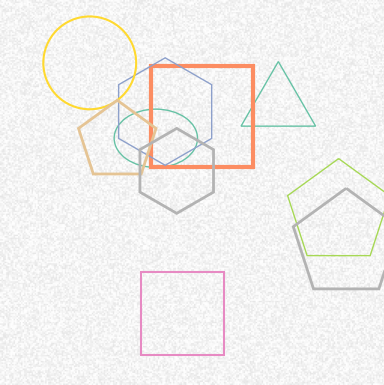[{"shape": "triangle", "thickness": 1, "radius": 0.56, "center": [0.723, 0.728]}, {"shape": "oval", "thickness": 1, "radius": 0.54, "center": [0.405, 0.641]}, {"shape": "square", "thickness": 3, "radius": 0.66, "center": [0.525, 0.698]}, {"shape": "hexagon", "thickness": 1, "radius": 0.7, "center": [0.429, 0.71]}, {"shape": "square", "thickness": 1.5, "radius": 0.54, "center": [0.475, 0.185]}, {"shape": "pentagon", "thickness": 1, "radius": 0.7, "center": [0.88, 0.449]}, {"shape": "circle", "thickness": 1.5, "radius": 0.6, "center": [0.233, 0.837]}, {"shape": "pentagon", "thickness": 2, "radius": 0.53, "center": [0.305, 0.634]}, {"shape": "pentagon", "thickness": 2, "radius": 0.72, "center": [0.899, 0.367]}, {"shape": "hexagon", "thickness": 2, "radius": 0.55, "center": [0.459, 0.556]}]